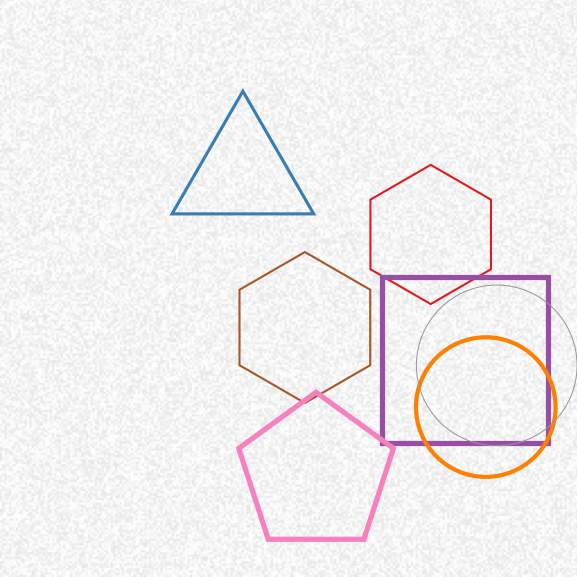[{"shape": "hexagon", "thickness": 1, "radius": 0.6, "center": [0.746, 0.593]}, {"shape": "triangle", "thickness": 1.5, "radius": 0.71, "center": [0.421, 0.7]}, {"shape": "square", "thickness": 2.5, "radius": 0.72, "center": [0.805, 0.376]}, {"shape": "circle", "thickness": 2, "radius": 0.6, "center": [0.841, 0.294]}, {"shape": "hexagon", "thickness": 1, "radius": 0.65, "center": [0.528, 0.432]}, {"shape": "pentagon", "thickness": 2.5, "radius": 0.7, "center": [0.547, 0.179]}, {"shape": "circle", "thickness": 0.5, "radius": 0.7, "center": [0.86, 0.366]}]